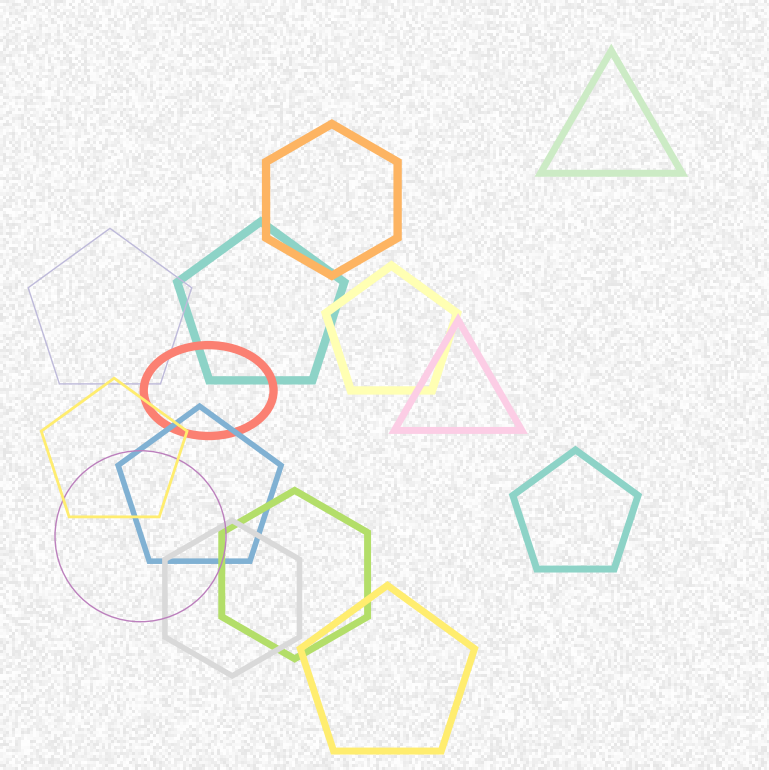[{"shape": "pentagon", "thickness": 2.5, "radius": 0.43, "center": [0.747, 0.33]}, {"shape": "pentagon", "thickness": 3, "radius": 0.57, "center": [0.339, 0.598]}, {"shape": "pentagon", "thickness": 3, "radius": 0.45, "center": [0.508, 0.566]}, {"shape": "pentagon", "thickness": 0.5, "radius": 0.56, "center": [0.143, 0.592]}, {"shape": "oval", "thickness": 3, "radius": 0.42, "center": [0.271, 0.493]}, {"shape": "pentagon", "thickness": 2, "radius": 0.56, "center": [0.259, 0.361]}, {"shape": "hexagon", "thickness": 3, "radius": 0.49, "center": [0.431, 0.74]}, {"shape": "hexagon", "thickness": 2.5, "radius": 0.55, "center": [0.383, 0.254]}, {"shape": "triangle", "thickness": 2.5, "radius": 0.48, "center": [0.595, 0.489]}, {"shape": "hexagon", "thickness": 2, "radius": 0.5, "center": [0.302, 0.223]}, {"shape": "circle", "thickness": 0.5, "radius": 0.56, "center": [0.182, 0.304]}, {"shape": "triangle", "thickness": 2.5, "radius": 0.53, "center": [0.794, 0.828]}, {"shape": "pentagon", "thickness": 1, "radius": 0.5, "center": [0.148, 0.409]}, {"shape": "pentagon", "thickness": 2.5, "radius": 0.59, "center": [0.503, 0.121]}]